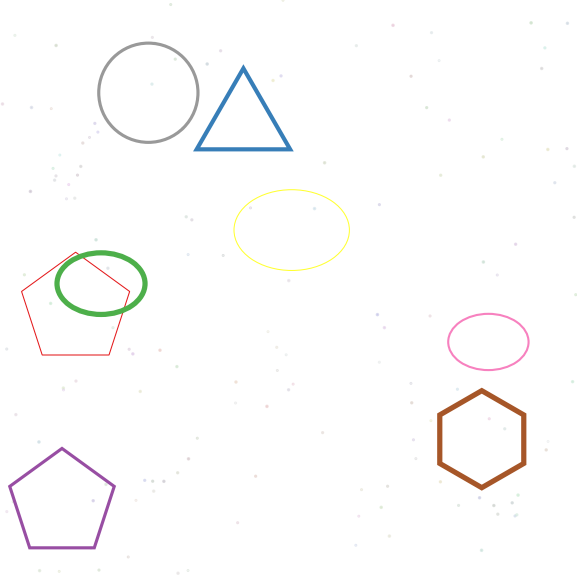[{"shape": "pentagon", "thickness": 0.5, "radius": 0.49, "center": [0.131, 0.464]}, {"shape": "triangle", "thickness": 2, "radius": 0.47, "center": [0.421, 0.787]}, {"shape": "oval", "thickness": 2.5, "radius": 0.38, "center": [0.175, 0.508]}, {"shape": "pentagon", "thickness": 1.5, "radius": 0.48, "center": [0.107, 0.127]}, {"shape": "oval", "thickness": 0.5, "radius": 0.5, "center": [0.505, 0.601]}, {"shape": "hexagon", "thickness": 2.5, "radius": 0.42, "center": [0.834, 0.239]}, {"shape": "oval", "thickness": 1, "radius": 0.35, "center": [0.846, 0.407]}, {"shape": "circle", "thickness": 1.5, "radius": 0.43, "center": [0.257, 0.839]}]